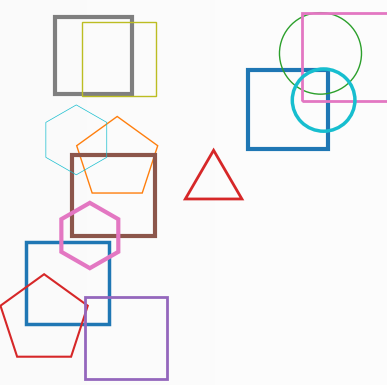[{"shape": "square", "thickness": 2.5, "radius": 0.53, "center": [0.174, 0.265]}, {"shape": "square", "thickness": 3, "radius": 0.52, "center": [0.743, 0.715]}, {"shape": "pentagon", "thickness": 1, "radius": 0.55, "center": [0.302, 0.588]}, {"shape": "circle", "thickness": 1, "radius": 0.53, "center": [0.827, 0.861]}, {"shape": "triangle", "thickness": 2, "radius": 0.42, "center": [0.551, 0.525]}, {"shape": "pentagon", "thickness": 1.5, "radius": 0.59, "center": [0.114, 0.169]}, {"shape": "square", "thickness": 2, "radius": 0.53, "center": [0.326, 0.122]}, {"shape": "square", "thickness": 3, "radius": 0.53, "center": [0.293, 0.492]}, {"shape": "hexagon", "thickness": 3, "radius": 0.42, "center": [0.232, 0.388]}, {"shape": "square", "thickness": 2, "radius": 0.57, "center": [0.893, 0.852]}, {"shape": "square", "thickness": 3, "radius": 0.5, "center": [0.241, 0.855]}, {"shape": "square", "thickness": 1, "radius": 0.48, "center": [0.308, 0.847]}, {"shape": "circle", "thickness": 2.5, "radius": 0.4, "center": [0.835, 0.74]}, {"shape": "hexagon", "thickness": 0.5, "radius": 0.45, "center": [0.197, 0.637]}]